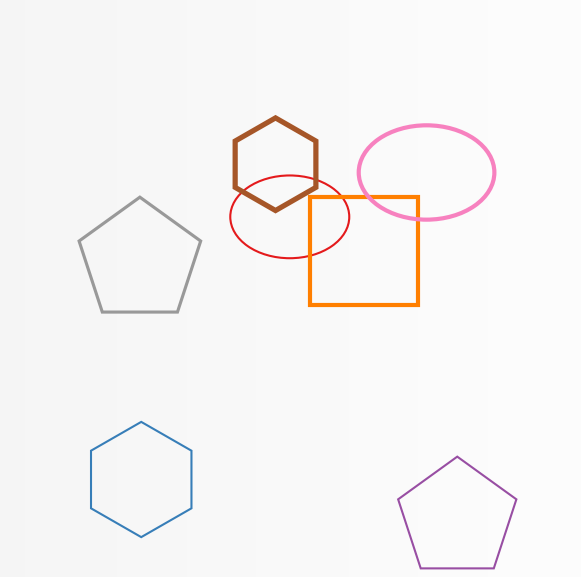[{"shape": "oval", "thickness": 1, "radius": 0.51, "center": [0.499, 0.624]}, {"shape": "hexagon", "thickness": 1, "radius": 0.5, "center": [0.243, 0.169]}, {"shape": "pentagon", "thickness": 1, "radius": 0.53, "center": [0.787, 0.101]}, {"shape": "square", "thickness": 2, "radius": 0.47, "center": [0.626, 0.565]}, {"shape": "hexagon", "thickness": 2.5, "radius": 0.4, "center": [0.474, 0.715]}, {"shape": "oval", "thickness": 2, "radius": 0.58, "center": [0.734, 0.7]}, {"shape": "pentagon", "thickness": 1.5, "radius": 0.55, "center": [0.241, 0.548]}]